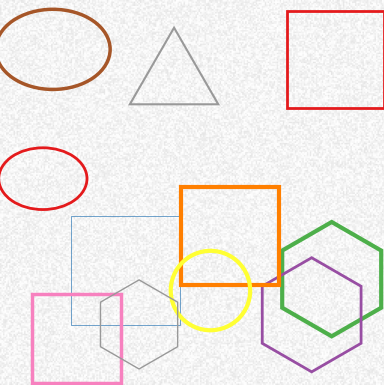[{"shape": "square", "thickness": 2, "radius": 0.63, "center": [0.872, 0.846]}, {"shape": "oval", "thickness": 2, "radius": 0.57, "center": [0.111, 0.536]}, {"shape": "square", "thickness": 0.5, "radius": 0.7, "center": [0.326, 0.298]}, {"shape": "hexagon", "thickness": 3, "radius": 0.74, "center": [0.862, 0.275]}, {"shape": "hexagon", "thickness": 2, "radius": 0.74, "center": [0.81, 0.182]}, {"shape": "square", "thickness": 3, "radius": 0.64, "center": [0.598, 0.387]}, {"shape": "circle", "thickness": 3, "radius": 0.52, "center": [0.547, 0.245]}, {"shape": "oval", "thickness": 2.5, "radius": 0.74, "center": [0.137, 0.872]}, {"shape": "square", "thickness": 2.5, "radius": 0.58, "center": [0.199, 0.12]}, {"shape": "triangle", "thickness": 1.5, "radius": 0.66, "center": [0.452, 0.795]}, {"shape": "hexagon", "thickness": 1, "radius": 0.58, "center": [0.361, 0.157]}]